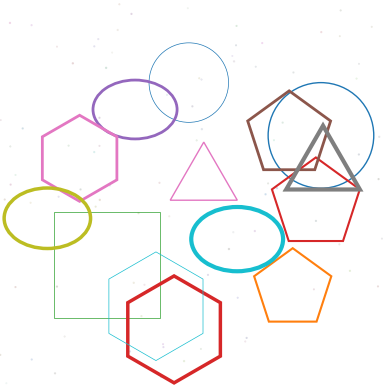[{"shape": "circle", "thickness": 0.5, "radius": 0.52, "center": [0.49, 0.785]}, {"shape": "circle", "thickness": 1, "radius": 0.69, "center": [0.834, 0.648]}, {"shape": "pentagon", "thickness": 1.5, "radius": 0.53, "center": [0.76, 0.25]}, {"shape": "square", "thickness": 0.5, "radius": 0.69, "center": [0.278, 0.312]}, {"shape": "hexagon", "thickness": 2.5, "radius": 0.69, "center": [0.452, 0.144]}, {"shape": "pentagon", "thickness": 1.5, "radius": 0.6, "center": [0.82, 0.471]}, {"shape": "oval", "thickness": 2, "radius": 0.55, "center": [0.351, 0.716]}, {"shape": "pentagon", "thickness": 2, "radius": 0.57, "center": [0.751, 0.651]}, {"shape": "hexagon", "thickness": 2, "radius": 0.56, "center": [0.207, 0.589]}, {"shape": "triangle", "thickness": 1, "radius": 0.5, "center": [0.529, 0.53]}, {"shape": "triangle", "thickness": 3, "radius": 0.55, "center": [0.839, 0.563]}, {"shape": "oval", "thickness": 2.5, "radius": 0.56, "center": [0.123, 0.433]}, {"shape": "hexagon", "thickness": 0.5, "radius": 0.71, "center": [0.405, 0.205]}, {"shape": "oval", "thickness": 3, "radius": 0.6, "center": [0.616, 0.379]}]